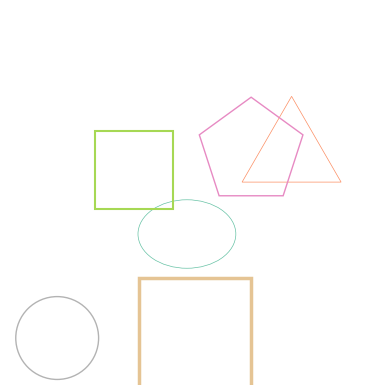[{"shape": "oval", "thickness": 0.5, "radius": 0.64, "center": [0.485, 0.392]}, {"shape": "triangle", "thickness": 0.5, "radius": 0.74, "center": [0.757, 0.601]}, {"shape": "pentagon", "thickness": 1, "radius": 0.71, "center": [0.652, 0.606]}, {"shape": "square", "thickness": 1.5, "radius": 0.5, "center": [0.348, 0.558]}, {"shape": "square", "thickness": 2.5, "radius": 0.73, "center": [0.507, 0.132]}, {"shape": "circle", "thickness": 1, "radius": 0.54, "center": [0.149, 0.122]}]